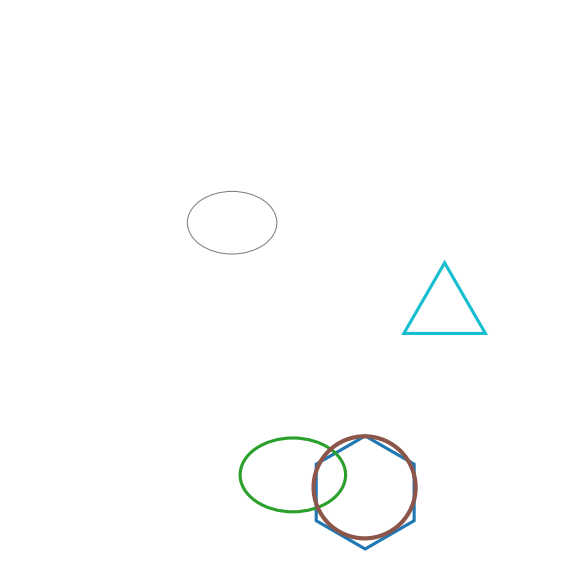[{"shape": "hexagon", "thickness": 1.5, "radius": 0.49, "center": [0.632, 0.146]}, {"shape": "oval", "thickness": 1.5, "radius": 0.46, "center": [0.507, 0.177]}, {"shape": "circle", "thickness": 2, "radius": 0.44, "center": [0.631, 0.155]}, {"shape": "oval", "thickness": 0.5, "radius": 0.39, "center": [0.402, 0.613]}, {"shape": "triangle", "thickness": 1.5, "radius": 0.41, "center": [0.77, 0.462]}]